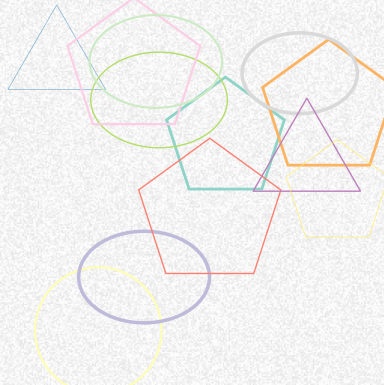[{"shape": "pentagon", "thickness": 2, "radius": 0.8, "center": [0.586, 0.639]}, {"shape": "circle", "thickness": 1.5, "radius": 0.82, "center": [0.255, 0.141]}, {"shape": "oval", "thickness": 2.5, "radius": 0.85, "center": [0.374, 0.28]}, {"shape": "pentagon", "thickness": 1, "radius": 0.97, "center": [0.545, 0.447]}, {"shape": "triangle", "thickness": 0.5, "radius": 0.73, "center": [0.147, 0.841]}, {"shape": "pentagon", "thickness": 2, "radius": 0.9, "center": [0.854, 0.717]}, {"shape": "oval", "thickness": 1, "radius": 0.89, "center": [0.413, 0.74]}, {"shape": "pentagon", "thickness": 1.5, "radius": 0.91, "center": [0.348, 0.824]}, {"shape": "oval", "thickness": 2.5, "radius": 0.75, "center": [0.778, 0.81]}, {"shape": "triangle", "thickness": 1, "radius": 0.81, "center": [0.797, 0.584]}, {"shape": "oval", "thickness": 1.5, "radius": 0.86, "center": [0.405, 0.84]}, {"shape": "pentagon", "thickness": 0.5, "radius": 0.7, "center": [0.876, 0.498]}]